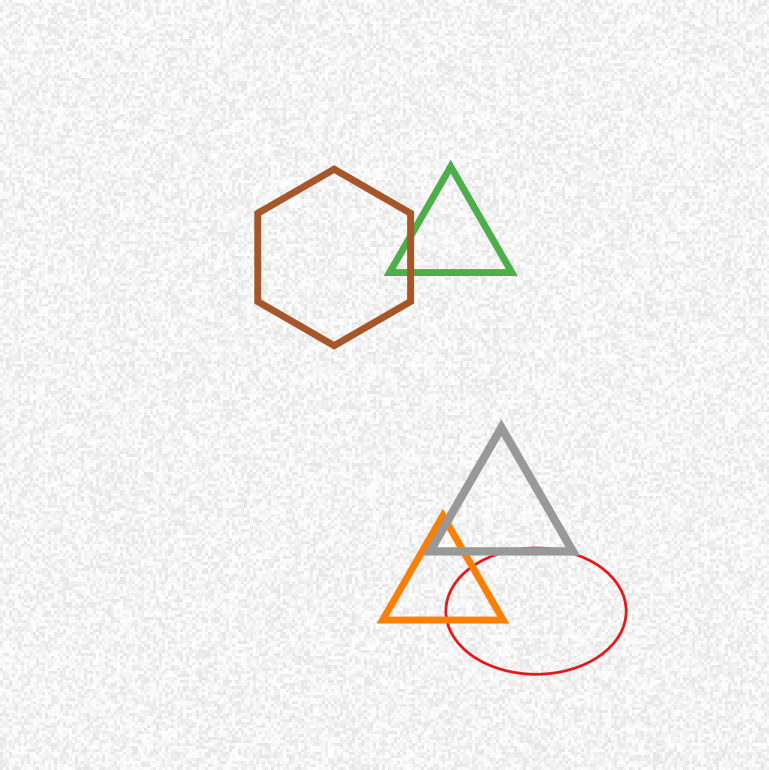[{"shape": "oval", "thickness": 1, "radius": 0.59, "center": [0.696, 0.206]}, {"shape": "triangle", "thickness": 2.5, "radius": 0.46, "center": [0.585, 0.692]}, {"shape": "triangle", "thickness": 2.5, "radius": 0.45, "center": [0.575, 0.24]}, {"shape": "hexagon", "thickness": 2.5, "radius": 0.57, "center": [0.434, 0.666]}, {"shape": "triangle", "thickness": 3, "radius": 0.54, "center": [0.651, 0.337]}]